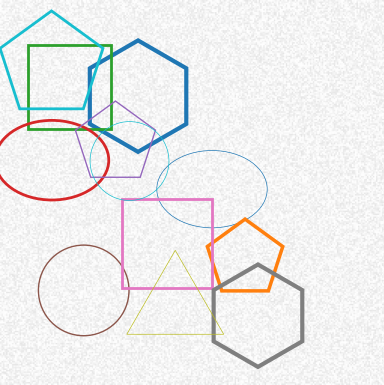[{"shape": "oval", "thickness": 0.5, "radius": 0.72, "center": [0.551, 0.509]}, {"shape": "hexagon", "thickness": 3, "radius": 0.72, "center": [0.359, 0.75]}, {"shape": "pentagon", "thickness": 2.5, "radius": 0.51, "center": [0.637, 0.328]}, {"shape": "square", "thickness": 2, "radius": 0.54, "center": [0.18, 0.774]}, {"shape": "oval", "thickness": 2, "radius": 0.74, "center": [0.135, 0.584]}, {"shape": "pentagon", "thickness": 1, "radius": 0.55, "center": [0.3, 0.628]}, {"shape": "circle", "thickness": 1, "radius": 0.59, "center": [0.217, 0.246]}, {"shape": "square", "thickness": 2, "radius": 0.58, "center": [0.434, 0.368]}, {"shape": "hexagon", "thickness": 3, "radius": 0.66, "center": [0.67, 0.18]}, {"shape": "triangle", "thickness": 0.5, "radius": 0.73, "center": [0.455, 0.204]}, {"shape": "circle", "thickness": 0.5, "radius": 0.51, "center": [0.336, 0.582]}, {"shape": "pentagon", "thickness": 2, "radius": 0.7, "center": [0.134, 0.831]}]